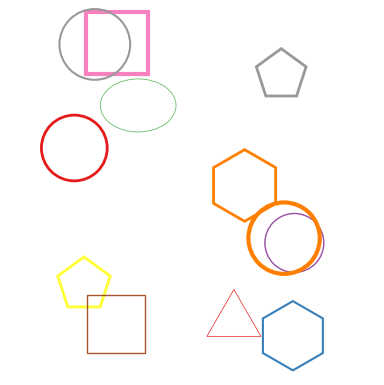[{"shape": "triangle", "thickness": 0.5, "radius": 0.41, "center": [0.608, 0.167]}, {"shape": "circle", "thickness": 2, "radius": 0.43, "center": [0.193, 0.616]}, {"shape": "hexagon", "thickness": 1.5, "radius": 0.45, "center": [0.761, 0.128]}, {"shape": "oval", "thickness": 0.5, "radius": 0.49, "center": [0.359, 0.726]}, {"shape": "circle", "thickness": 1, "radius": 0.38, "center": [0.765, 0.369]}, {"shape": "hexagon", "thickness": 2, "radius": 0.47, "center": [0.635, 0.518]}, {"shape": "circle", "thickness": 3, "radius": 0.46, "center": [0.738, 0.381]}, {"shape": "pentagon", "thickness": 2, "radius": 0.36, "center": [0.218, 0.261]}, {"shape": "square", "thickness": 1, "radius": 0.38, "center": [0.3, 0.157]}, {"shape": "square", "thickness": 3, "radius": 0.4, "center": [0.305, 0.888]}, {"shape": "circle", "thickness": 1.5, "radius": 0.46, "center": [0.246, 0.885]}, {"shape": "pentagon", "thickness": 2, "radius": 0.34, "center": [0.73, 0.806]}]